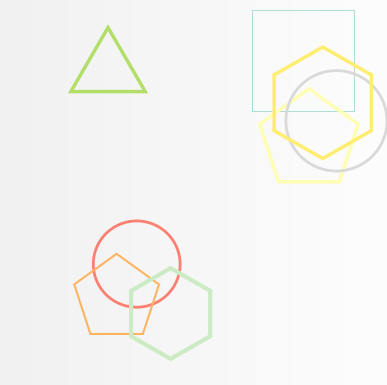[{"shape": "square", "thickness": 0.5, "radius": 0.66, "center": [0.783, 0.842]}, {"shape": "pentagon", "thickness": 2.5, "radius": 0.67, "center": [0.797, 0.636]}, {"shape": "circle", "thickness": 2, "radius": 0.56, "center": [0.353, 0.314]}, {"shape": "pentagon", "thickness": 1.5, "radius": 0.58, "center": [0.301, 0.226]}, {"shape": "triangle", "thickness": 2.5, "radius": 0.55, "center": [0.279, 0.818]}, {"shape": "circle", "thickness": 2, "radius": 0.65, "center": [0.868, 0.686]}, {"shape": "hexagon", "thickness": 3, "radius": 0.59, "center": [0.44, 0.186]}, {"shape": "hexagon", "thickness": 2.5, "radius": 0.72, "center": [0.833, 0.733]}]